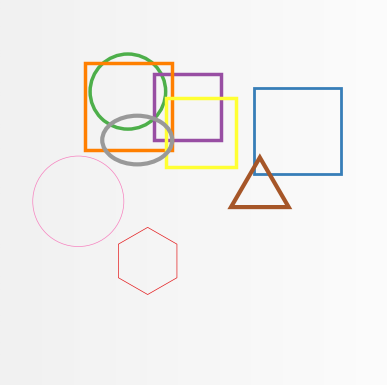[{"shape": "hexagon", "thickness": 0.5, "radius": 0.44, "center": [0.381, 0.322]}, {"shape": "square", "thickness": 2, "radius": 0.56, "center": [0.768, 0.659]}, {"shape": "circle", "thickness": 2.5, "radius": 0.49, "center": [0.33, 0.762]}, {"shape": "square", "thickness": 2.5, "radius": 0.43, "center": [0.484, 0.722]}, {"shape": "square", "thickness": 2.5, "radius": 0.56, "center": [0.332, 0.724]}, {"shape": "square", "thickness": 2.5, "radius": 0.45, "center": [0.519, 0.655]}, {"shape": "triangle", "thickness": 3, "radius": 0.43, "center": [0.671, 0.505]}, {"shape": "circle", "thickness": 0.5, "radius": 0.59, "center": [0.202, 0.477]}, {"shape": "oval", "thickness": 3, "radius": 0.45, "center": [0.354, 0.636]}]